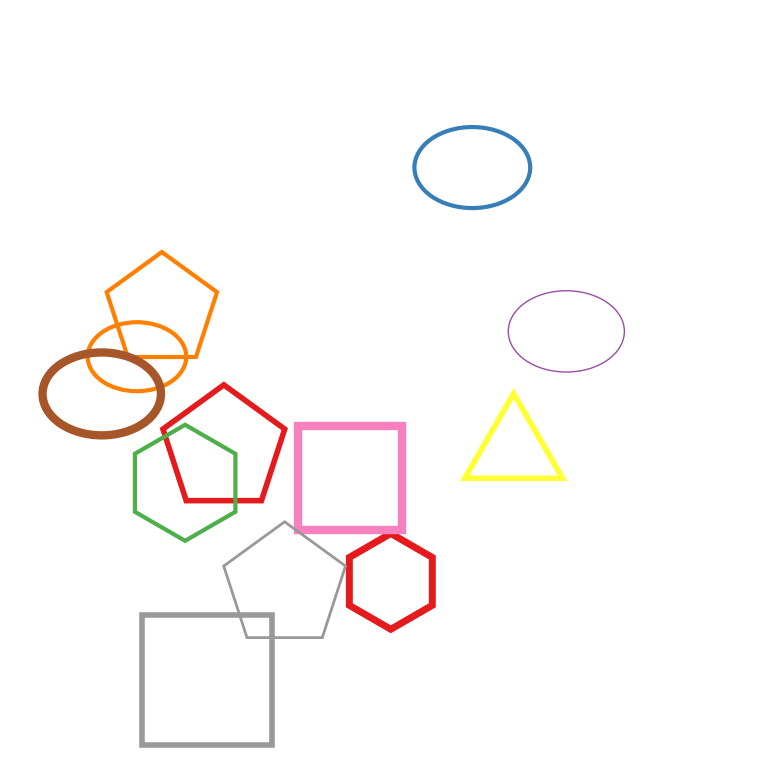[{"shape": "hexagon", "thickness": 2.5, "radius": 0.31, "center": [0.508, 0.245]}, {"shape": "pentagon", "thickness": 2, "radius": 0.42, "center": [0.291, 0.417]}, {"shape": "oval", "thickness": 1.5, "radius": 0.38, "center": [0.613, 0.782]}, {"shape": "hexagon", "thickness": 1.5, "radius": 0.38, "center": [0.24, 0.373]}, {"shape": "oval", "thickness": 0.5, "radius": 0.38, "center": [0.735, 0.57]}, {"shape": "pentagon", "thickness": 1.5, "radius": 0.38, "center": [0.21, 0.597]}, {"shape": "oval", "thickness": 1.5, "radius": 0.32, "center": [0.178, 0.537]}, {"shape": "triangle", "thickness": 2, "radius": 0.37, "center": [0.667, 0.416]}, {"shape": "oval", "thickness": 3, "radius": 0.38, "center": [0.132, 0.488]}, {"shape": "square", "thickness": 3, "radius": 0.34, "center": [0.455, 0.38]}, {"shape": "pentagon", "thickness": 1, "radius": 0.42, "center": [0.37, 0.239]}, {"shape": "square", "thickness": 2, "radius": 0.42, "center": [0.269, 0.117]}]